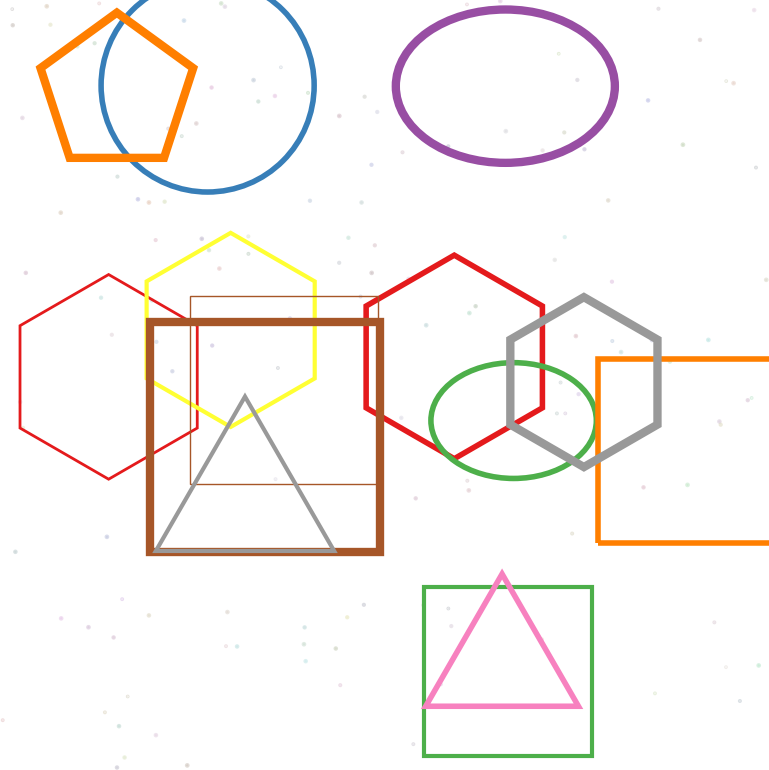[{"shape": "hexagon", "thickness": 2, "radius": 0.66, "center": [0.59, 0.536]}, {"shape": "hexagon", "thickness": 1, "radius": 0.66, "center": [0.141, 0.511]}, {"shape": "circle", "thickness": 2, "radius": 0.69, "center": [0.27, 0.889]}, {"shape": "oval", "thickness": 2, "radius": 0.54, "center": [0.667, 0.454]}, {"shape": "square", "thickness": 1.5, "radius": 0.55, "center": [0.659, 0.128]}, {"shape": "oval", "thickness": 3, "radius": 0.71, "center": [0.656, 0.888]}, {"shape": "square", "thickness": 2, "radius": 0.6, "center": [0.896, 0.414]}, {"shape": "pentagon", "thickness": 3, "radius": 0.52, "center": [0.152, 0.879]}, {"shape": "hexagon", "thickness": 1.5, "radius": 0.63, "center": [0.3, 0.572]}, {"shape": "square", "thickness": 3, "radius": 0.75, "center": [0.344, 0.432]}, {"shape": "square", "thickness": 0.5, "radius": 0.61, "center": [0.369, 0.494]}, {"shape": "triangle", "thickness": 2, "radius": 0.57, "center": [0.652, 0.14]}, {"shape": "triangle", "thickness": 1.5, "radius": 0.67, "center": [0.318, 0.351]}, {"shape": "hexagon", "thickness": 3, "radius": 0.55, "center": [0.758, 0.504]}]